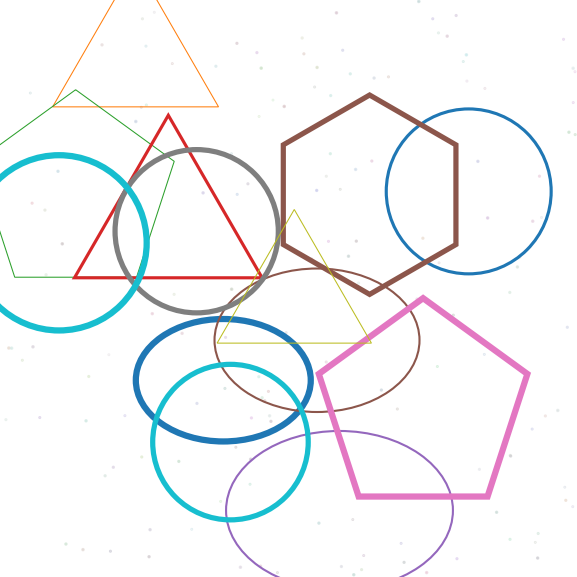[{"shape": "circle", "thickness": 1.5, "radius": 0.71, "center": [0.812, 0.668]}, {"shape": "oval", "thickness": 3, "radius": 0.76, "center": [0.387, 0.341]}, {"shape": "triangle", "thickness": 0.5, "radius": 0.83, "center": [0.235, 0.897]}, {"shape": "pentagon", "thickness": 0.5, "radius": 0.9, "center": [0.131, 0.664]}, {"shape": "triangle", "thickness": 1.5, "radius": 0.94, "center": [0.291, 0.612]}, {"shape": "oval", "thickness": 1, "radius": 0.98, "center": [0.588, 0.115]}, {"shape": "hexagon", "thickness": 2.5, "radius": 0.86, "center": [0.64, 0.662]}, {"shape": "oval", "thickness": 1, "radius": 0.89, "center": [0.549, 0.41]}, {"shape": "pentagon", "thickness": 3, "radius": 0.95, "center": [0.733, 0.293]}, {"shape": "circle", "thickness": 2.5, "radius": 0.71, "center": [0.341, 0.599]}, {"shape": "triangle", "thickness": 0.5, "radius": 0.77, "center": [0.51, 0.482]}, {"shape": "circle", "thickness": 2.5, "radius": 0.67, "center": [0.399, 0.234]}, {"shape": "circle", "thickness": 3, "radius": 0.76, "center": [0.102, 0.579]}]